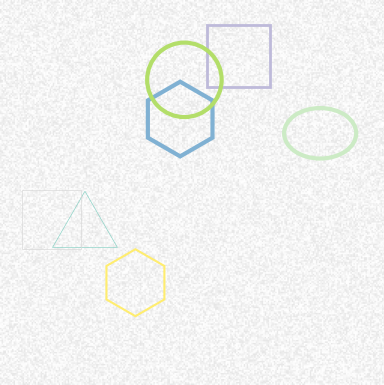[{"shape": "triangle", "thickness": 0.5, "radius": 0.49, "center": [0.221, 0.406]}, {"shape": "square", "thickness": 2, "radius": 0.4, "center": [0.619, 0.853]}, {"shape": "hexagon", "thickness": 3, "radius": 0.48, "center": [0.468, 0.691]}, {"shape": "circle", "thickness": 3, "radius": 0.48, "center": [0.479, 0.793]}, {"shape": "square", "thickness": 0.5, "radius": 0.38, "center": [0.134, 0.43]}, {"shape": "oval", "thickness": 3, "radius": 0.47, "center": [0.832, 0.654]}, {"shape": "hexagon", "thickness": 1.5, "radius": 0.43, "center": [0.352, 0.266]}]